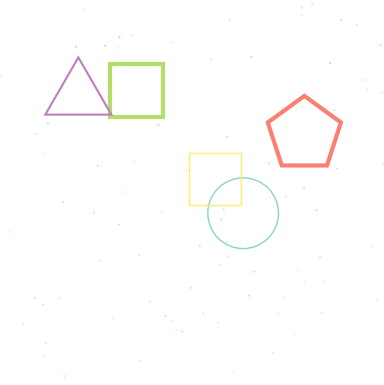[{"shape": "circle", "thickness": 1, "radius": 0.46, "center": [0.632, 0.446]}, {"shape": "pentagon", "thickness": 3, "radius": 0.5, "center": [0.791, 0.651]}, {"shape": "square", "thickness": 3, "radius": 0.35, "center": [0.355, 0.765]}, {"shape": "triangle", "thickness": 1.5, "radius": 0.5, "center": [0.204, 0.752]}, {"shape": "square", "thickness": 1, "radius": 0.34, "center": [0.559, 0.535]}]